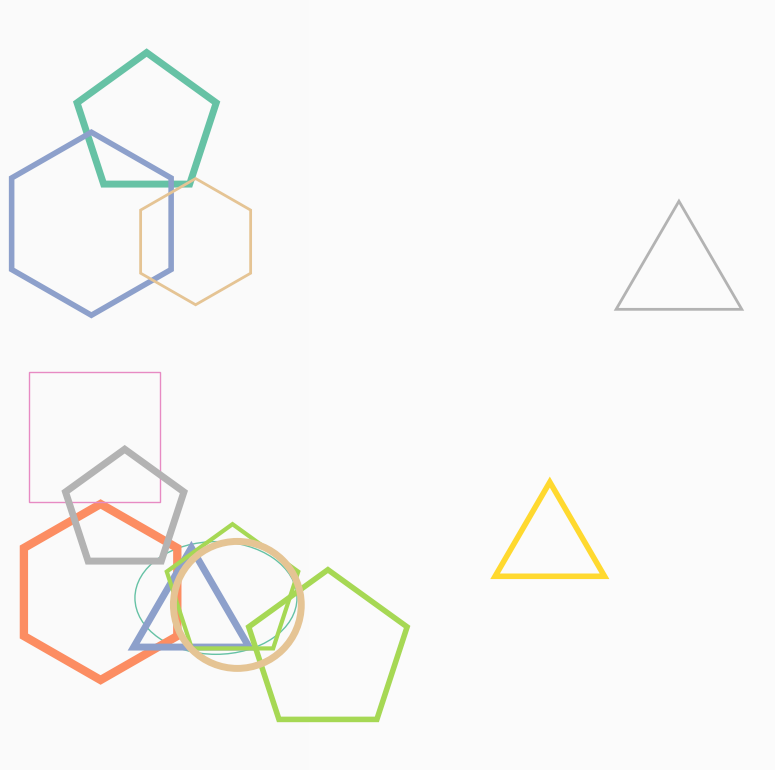[{"shape": "pentagon", "thickness": 2.5, "radius": 0.47, "center": [0.189, 0.837]}, {"shape": "oval", "thickness": 0.5, "radius": 0.52, "center": [0.279, 0.223]}, {"shape": "hexagon", "thickness": 3, "radius": 0.57, "center": [0.13, 0.231]}, {"shape": "triangle", "thickness": 2.5, "radius": 0.43, "center": [0.247, 0.203]}, {"shape": "hexagon", "thickness": 2, "radius": 0.59, "center": [0.118, 0.709]}, {"shape": "square", "thickness": 0.5, "radius": 0.42, "center": [0.122, 0.433]}, {"shape": "pentagon", "thickness": 2, "radius": 0.54, "center": [0.423, 0.153]}, {"shape": "pentagon", "thickness": 1.5, "radius": 0.45, "center": [0.3, 0.23]}, {"shape": "triangle", "thickness": 2, "radius": 0.41, "center": [0.709, 0.292]}, {"shape": "circle", "thickness": 2.5, "radius": 0.41, "center": [0.306, 0.214]}, {"shape": "hexagon", "thickness": 1, "radius": 0.41, "center": [0.252, 0.686]}, {"shape": "pentagon", "thickness": 2.5, "radius": 0.4, "center": [0.161, 0.336]}, {"shape": "triangle", "thickness": 1, "radius": 0.47, "center": [0.876, 0.645]}]